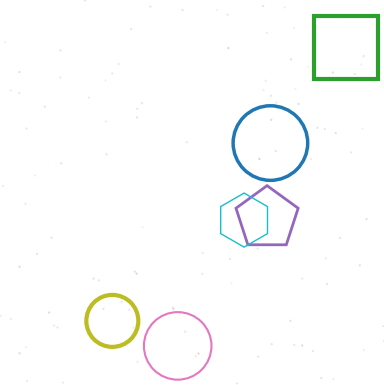[{"shape": "circle", "thickness": 2.5, "radius": 0.48, "center": [0.702, 0.628]}, {"shape": "square", "thickness": 3, "radius": 0.41, "center": [0.899, 0.876]}, {"shape": "pentagon", "thickness": 2, "radius": 0.42, "center": [0.694, 0.433]}, {"shape": "circle", "thickness": 1.5, "radius": 0.44, "center": [0.462, 0.102]}, {"shape": "circle", "thickness": 3, "radius": 0.34, "center": [0.292, 0.167]}, {"shape": "hexagon", "thickness": 1, "radius": 0.35, "center": [0.634, 0.428]}]